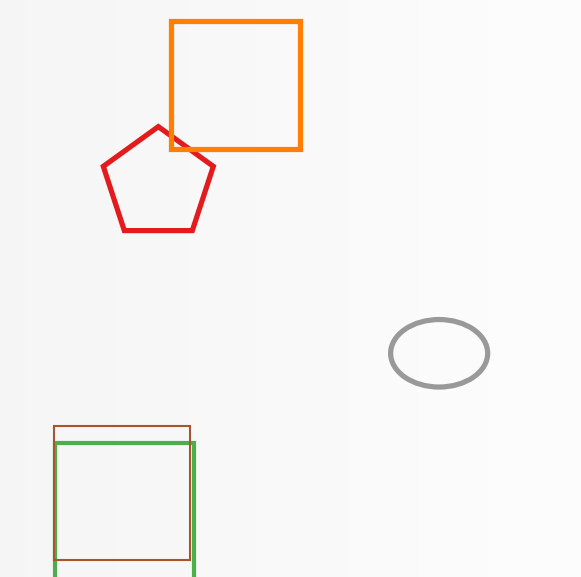[{"shape": "pentagon", "thickness": 2.5, "radius": 0.5, "center": [0.272, 0.68]}, {"shape": "square", "thickness": 2, "radius": 0.6, "center": [0.213, 0.112]}, {"shape": "square", "thickness": 2.5, "radius": 0.55, "center": [0.405, 0.852]}, {"shape": "square", "thickness": 1, "radius": 0.58, "center": [0.21, 0.146]}, {"shape": "oval", "thickness": 2.5, "radius": 0.42, "center": [0.756, 0.387]}]